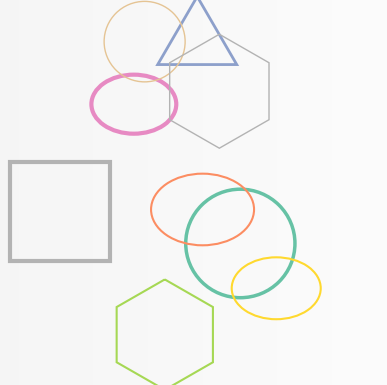[{"shape": "circle", "thickness": 2.5, "radius": 0.7, "center": [0.62, 0.368]}, {"shape": "oval", "thickness": 1.5, "radius": 0.66, "center": [0.523, 0.456]}, {"shape": "triangle", "thickness": 2, "radius": 0.59, "center": [0.509, 0.891]}, {"shape": "oval", "thickness": 3, "radius": 0.55, "center": [0.345, 0.729]}, {"shape": "hexagon", "thickness": 1.5, "radius": 0.72, "center": [0.425, 0.131]}, {"shape": "oval", "thickness": 1.5, "radius": 0.57, "center": [0.713, 0.251]}, {"shape": "circle", "thickness": 1, "radius": 0.52, "center": [0.373, 0.892]}, {"shape": "hexagon", "thickness": 1, "radius": 0.74, "center": [0.566, 0.763]}, {"shape": "square", "thickness": 3, "radius": 0.64, "center": [0.155, 0.45]}]